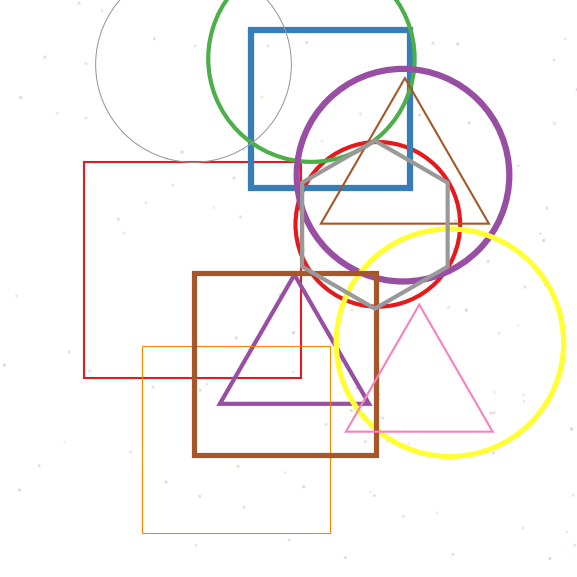[{"shape": "square", "thickness": 1, "radius": 0.94, "center": [0.333, 0.532]}, {"shape": "circle", "thickness": 2, "radius": 0.71, "center": [0.654, 0.611]}, {"shape": "square", "thickness": 3, "radius": 0.68, "center": [0.572, 0.81]}, {"shape": "circle", "thickness": 2, "radius": 0.89, "center": [0.539, 0.898]}, {"shape": "triangle", "thickness": 2, "radius": 0.75, "center": [0.51, 0.374]}, {"shape": "circle", "thickness": 3, "radius": 0.92, "center": [0.698, 0.696]}, {"shape": "square", "thickness": 0.5, "radius": 0.81, "center": [0.409, 0.238]}, {"shape": "circle", "thickness": 2.5, "radius": 0.99, "center": [0.779, 0.406]}, {"shape": "square", "thickness": 2.5, "radius": 0.79, "center": [0.493, 0.369]}, {"shape": "triangle", "thickness": 1, "radius": 0.84, "center": [0.701, 0.696]}, {"shape": "triangle", "thickness": 1, "radius": 0.73, "center": [0.726, 0.325]}, {"shape": "hexagon", "thickness": 2, "radius": 0.73, "center": [0.649, 0.61]}, {"shape": "circle", "thickness": 0.5, "radius": 0.85, "center": [0.335, 0.888]}]